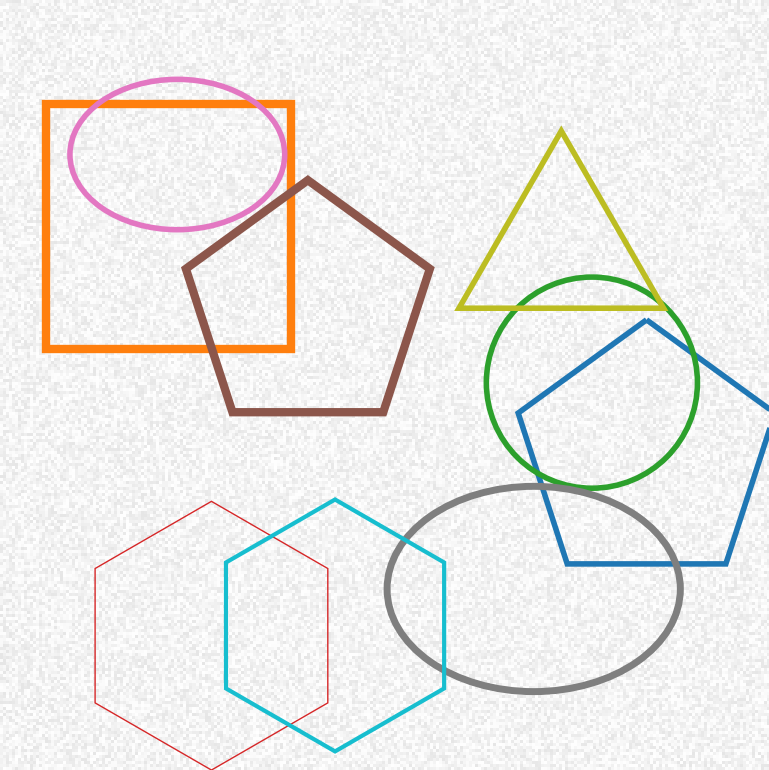[{"shape": "pentagon", "thickness": 2, "radius": 0.88, "center": [0.84, 0.409]}, {"shape": "square", "thickness": 3, "radius": 0.79, "center": [0.219, 0.705]}, {"shape": "circle", "thickness": 2, "radius": 0.69, "center": [0.769, 0.503]}, {"shape": "hexagon", "thickness": 0.5, "radius": 0.87, "center": [0.275, 0.174]}, {"shape": "pentagon", "thickness": 3, "radius": 0.83, "center": [0.4, 0.599]}, {"shape": "oval", "thickness": 2, "radius": 0.7, "center": [0.23, 0.799]}, {"shape": "oval", "thickness": 2.5, "radius": 0.95, "center": [0.693, 0.235]}, {"shape": "triangle", "thickness": 2, "radius": 0.77, "center": [0.729, 0.676]}, {"shape": "hexagon", "thickness": 1.5, "radius": 0.82, "center": [0.435, 0.188]}]